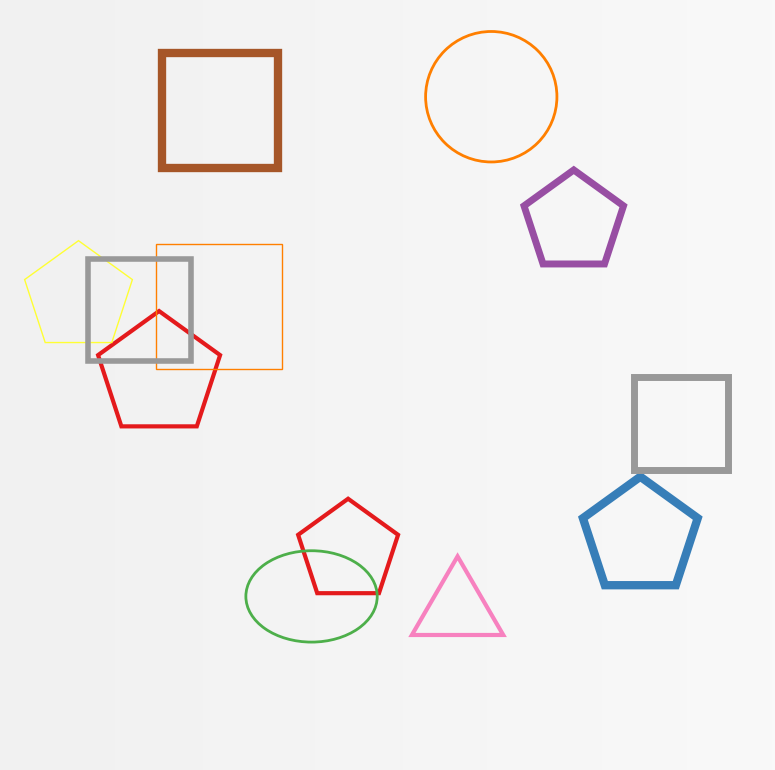[{"shape": "pentagon", "thickness": 1.5, "radius": 0.34, "center": [0.449, 0.284]}, {"shape": "pentagon", "thickness": 1.5, "radius": 0.41, "center": [0.205, 0.513]}, {"shape": "pentagon", "thickness": 3, "radius": 0.39, "center": [0.826, 0.303]}, {"shape": "oval", "thickness": 1, "radius": 0.42, "center": [0.402, 0.225]}, {"shape": "pentagon", "thickness": 2.5, "radius": 0.34, "center": [0.74, 0.712]}, {"shape": "square", "thickness": 0.5, "radius": 0.41, "center": [0.283, 0.602]}, {"shape": "circle", "thickness": 1, "radius": 0.42, "center": [0.634, 0.874]}, {"shape": "pentagon", "thickness": 0.5, "radius": 0.37, "center": [0.101, 0.614]}, {"shape": "square", "thickness": 3, "radius": 0.37, "center": [0.284, 0.857]}, {"shape": "triangle", "thickness": 1.5, "radius": 0.34, "center": [0.59, 0.209]}, {"shape": "square", "thickness": 2.5, "radius": 0.3, "center": [0.879, 0.45]}, {"shape": "square", "thickness": 2, "radius": 0.33, "center": [0.18, 0.597]}]